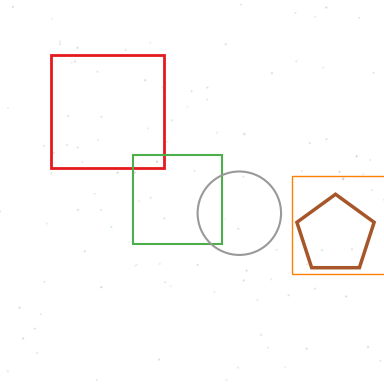[{"shape": "square", "thickness": 2, "radius": 0.73, "center": [0.278, 0.711]}, {"shape": "square", "thickness": 1.5, "radius": 0.58, "center": [0.46, 0.483]}, {"shape": "square", "thickness": 1, "radius": 0.63, "center": [0.885, 0.416]}, {"shape": "pentagon", "thickness": 2.5, "radius": 0.53, "center": [0.871, 0.39]}, {"shape": "circle", "thickness": 1.5, "radius": 0.54, "center": [0.622, 0.446]}]